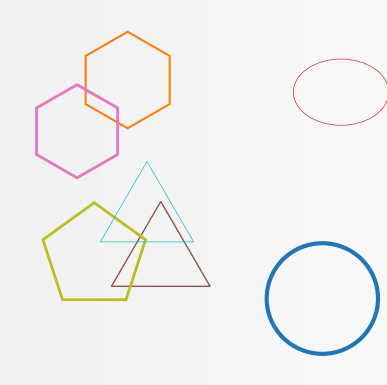[{"shape": "circle", "thickness": 3, "radius": 0.72, "center": [0.832, 0.225]}, {"shape": "hexagon", "thickness": 1.5, "radius": 0.63, "center": [0.329, 0.792]}, {"shape": "oval", "thickness": 0.5, "radius": 0.61, "center": [0.88, 0.761]}, {"shape": "triangle", "thickness": 1, "radius": 0.73, "center": [0.415, 0.33]}, {"shape": "hexagon", "thickness": 2, "radius": 0.6, "center": [0.199, 0.659]}, {"shape": "pentagon", "thickness": 2, "radius": 0.7, "center": [0.243, 0.334]}, {"shape": "triangle", "thickness": 0.5, "radius": 0.7, "center": [0.379, 0.441]}]